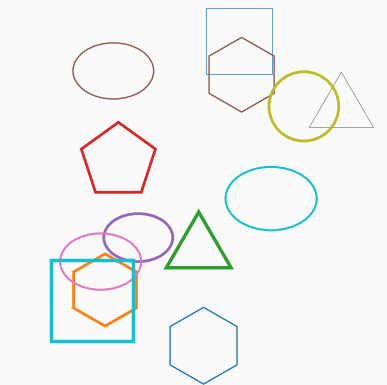[{"shape": "square", "thickness": 0.5, "radius": 0.43, "center": [0.617, 0.893]}, {"shape": "hexagon", "thickness": 1, "radius": 0.5, "center": [0.525, 0.102]}, {"shape": "hexagon", "thickness": 2, "radius": 0.47, "center": [0.271, 0.247]}, {"shape": "triangle", "thickness": 2.5, "radius": 0.48, "center": [0.513, 0.353]}, {"shape": "pentagon", "thickness": 2, "radius": 0.5, "center": [0.306, 0.582]}, {"shape": "oval", "thickness": 2, "radius": 0.45, "center": [0.357, 0.383]}, {"shape": "oval", "thickness": 1, "radius": 0.52, "center": [0.292, 0.816]}, {"shape": "hexagon", "thickness": 1, "radius": 0.48, "center": [0.624, 0.806]}, {"shape": "oval", "thickness": 1.5, "radius": 0.52, "center": [0.26, 0.321]}, {"shape": "triangle", "thickness": 0.5, "radius": 0.48, "center": [0.881, 0.717]}, {"shape": "circle", "thickness": 2, "radius": 0.45, "center": [0.784, 0.724]}, {"shape": "square", "thickness": 2.5, "radius": 0.53, "center": [0.237, 0.22]}, {"shape": "oval", "thickness": 1.5, "radius": 0.59, "center": [0.7, 0.484]}]